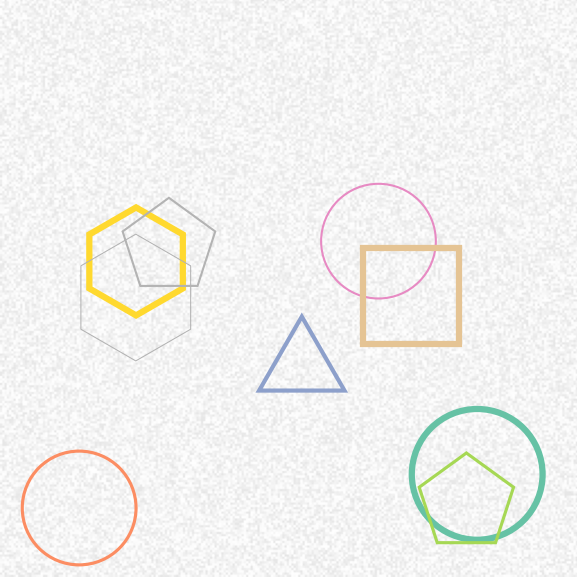[{"shape": "circle", "thickness": 3, "radius": 0.57, "center": [0.826, 0.178]}, {"shape": "circle", "thickness": 1.5, "radius": 0.49, "center": [0.137, 0.119]}, {"shape": "triangle", "thickness": 2, "radius": 0.43, "center": [0.523, 0.366]}, {"shape": "circle", "thickness": 1, "radius": 0.5, "center": [0.655, 0.582]}, {"shape": "pentagon", "thickness": 1.5, "radius": 0.43, "center": [0.808, 0.129]}, {"shape": "hexagon", "thickness": 3, "radius": 0.47, "center": [0.236, 0.546]}, {"shape": "square", "thickness": 3, "radius": 0.42, "center": [0.712, 0.487]}, {"shape": "pentagon", "thickness": 1, "radius": 0.42, "center": [0.293, 0.572]}, {"shape": "hexagon", "thickness": 0.5, "radius": 0.55, "center": [0.235, 0.484]}]